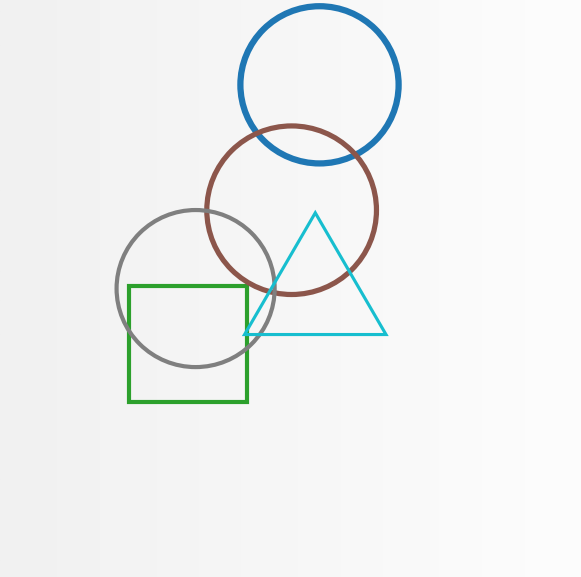[{"shape": "circle", "thickness": 3, "radius": 0.68, "center": [0.55, 0.852]}, {"shape": "square", "thickness": 2, "radius": 0.51, "center": [0.323, 0.403]}, {"shape": "circle", "thickness": 2.5, "radius": 0.73, "center": [0.502, 0.635]}, {"shape": "circle", "thickness": 2, "radius": 0.68, "center": [0.337, 0.499]}, {"shape": "triangle", "thickness": 1.5, "radius": 0.7, "center": [0.542, 0.49]}]